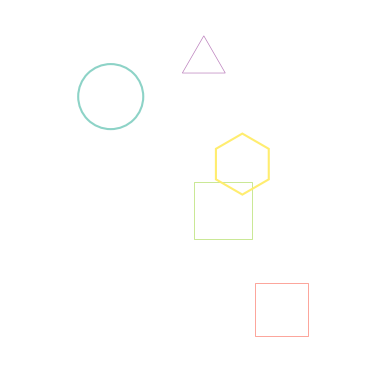[{"shape": "circle", "thickness": 1.5, "radius": 0.42, "center": [0.288, 0.749]}, {"shape": "square", "thickness": 0.5, "radius": 0.34, "center": [0.732, 0.197]}, {"shape": "square", "thickness": 0.5, "radius": 0.37, "center": [0.579, 0.454]}, {"shape": "triangle", "thickness": 0.5, "radius": 0.32, "center": [0.529, 0.843]}, {"shape": "hexagon", "thickness": 1.5, "radius": 0.4, "center": [0.629, 0.574]}]